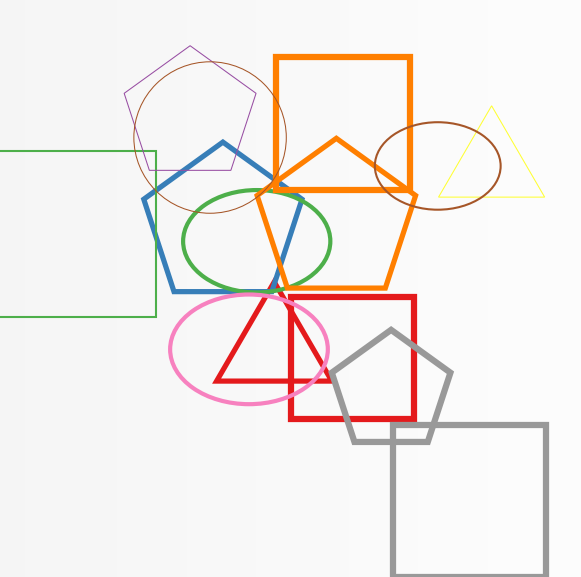[{"shape": "square", "thickness": 3, "radius": 0.53, "center": [0.607, 0.38]}, {"shape": "triangle", "thickness": 2.5, "radius": 0.57, "center": [0.472, 0.396]}, {"shape": "pentagon", "thickness": 2.5, "radius": 0.72, "center": [0.383, 0.61]}, {"shape": "square", "thickness": 1, "radius": 0.72, "center": [0.125, 0.594]}, {"shape": "oval", "thickness": 2, "radius": 0.63, "center": [0.442, 0.581]}, {"shape": "pentagon", "thickness": 0.5, "radius": 0.6, "center": [0.327, 0.801]}, {"shape": "square", "thickness": 3, "radius": 0.58, "center": [0.591, 0.786]}, {"shape": "pentagon", "thickness": 2.5, "radius": 0.72, "center": [0.579, 0.616]}, {"shape": "triangle", "thickness": 0.5, "radius": 0.53, "center": [0.846, 0.711]}, {"shape": "circle", "thickness": 0.5, "radius": 0.66, "center": [0.361, 0.761]}, {"shape": "oval", "thickness": 1, "radius": 0.54, "center": [0.753, 0.712]}, {"shape": "oval", "thickness": 2, "radius": 0.68, "center": [0.428, 0.394]}, {"shape": "pentagon", "thickness": 3, "radius": 0.54, "center": [0.673, 0.321]}, {"shape": "square", "thickness": 3, "radius": 0.66, "center": [0.808, 0.132]}]